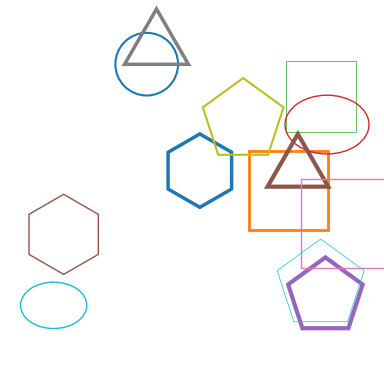[{"shape": "circle", "thickness": 1.5, "radius": 0.41, "center": [0.381, 0.833]}, {"shape": "hexagon", "thickness": 2.5, "radius": 0.48, "center": [0.519, 0.557]}, {"shape": "square", "thickness": 2, "radius": 0.51, "center": [0.749, 0.504]}, {"shape": "square", "thickness": 0.5, "radius": 0.46, "center": [0.833, 0.749]}, {"shape": "oval", "thickness": 1, "radius": 0.55, "center": [0.849, 0.676]}, {"shape": "pentagon", "thickness": 3, "radius": 0.51, "center": [0.845, 0.23]}, {"shape": "hexagon", "thickness": 1, "radius": 0.52, "center": [0.165, 0.391]}, {"shape": "triangle", "thickness": 3, "radius": 0.46, "center": [0.774, 0.561]}, {"shape": "square", "thickness": 1, "radius": 0.58, "center": [0.899, 0.42]}, {"shape": "triangle", "thickness": 2.5, "radius": 0.48, "center": [0.406, 0.881]}, {"shape": "pentagon", "thickness": 1.5, "radius": 0.55, "center": [0.632, 0.687]}, {"shape": "oval", "thickness": 1, "radius": 0.43, "center": [0.139, 0.207]}, {"shape": "pentagon", "thickness": 0.5, "radius": 0.59, "center": [0.833, 0.26]}]